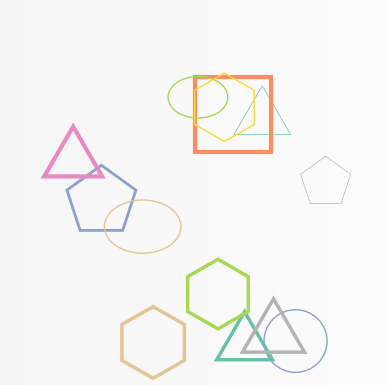[{"shape": "triangle", "thickness": 0.5, "radius": 0.42, "center": [0.677, 0.693]}, {"shape": "triangle", "thickness": 2.5, "radius": 0.42, "center": [0.631, 0.107]}, {"shape": "square", "thickness": 3, "radius": 0.49, "center": [0.602, 0.702]}, {"shape": "pentagon", "thickness": 2, "radius": 0.47, "center": [0.262, 0.477]}, {"shape": "circle", "thickness": 1, "radius": 0.41, "center": [0.763, 0.114]}, {"shape": "triangle", "thickness": 3, "radius": 0.43, "center": [0.189, 0.585]}, {"shape": "oval", "thickness": 1, "radius": 0.39, "center": [0.511, 0.747]}, {"shape": "hexagon", "thickness": 2.5, "radius": 0.45, "center": [0.563, 0.236]}, {"shape": "hexagon", "thickness": 1, "radius": 0.44, "center": [0.579, 0.721]}, {"shape": "oval", "thickness": 1, "radius": 0.49, "center": [0.368, 0.411]}, {"shape": "hexagon", "thickness": 2.5, "radius": 0.47, "center": [0.395, 0.11]}, {"shape": "pentagon", "thickness": 0.5, "radius": 0.34, "center": [0.84, 0.526]}, {"shape": "triangle", "thickness": 2.5, "radius": 0.46, "center": [0.706, 0.132]}]